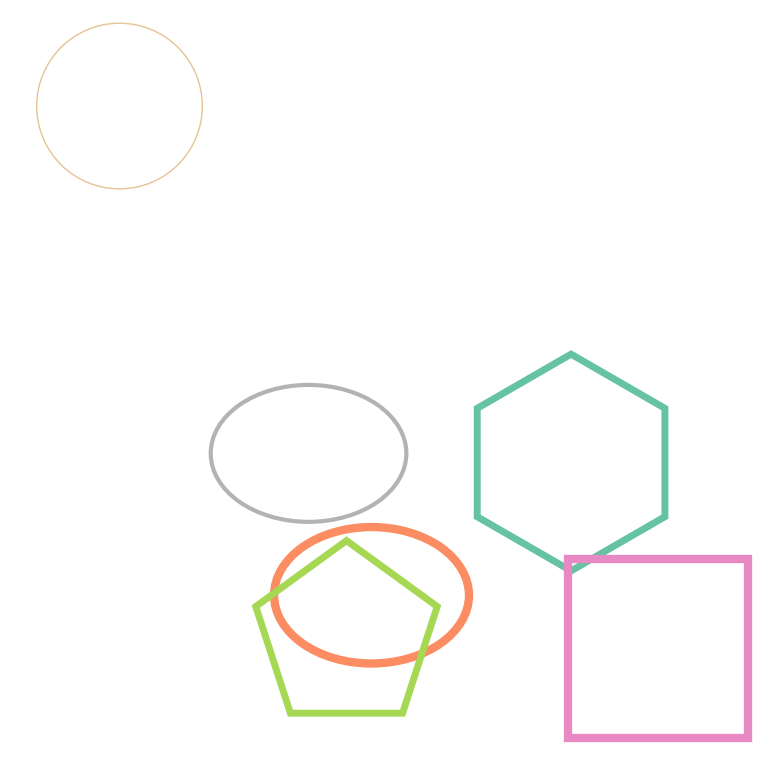[{"shape": "hexagon", "thickness": 2.5, "radius": 0.7, "center": [0.742, 0.399]}, {"shape": "oval", "thickness": 3, "radius": 0.63, "center": [0.483, 0.227]}, {"shape": "square", "thickness": 3, "radius": 0.58, "center": [0.854, 0.158]}, {"shape": "pentagon", "thickness": 2.5, "radius": 0.62, "center": [0.45, 0.174]}, {"shape": "circle", "thickness": 0.5, "radius": 0.54, "center": [0.155, 0.862]}, {"shape": "oval", "thickness": 1.5, "radius": 0.64, "center": [0.401, 0.411]}]